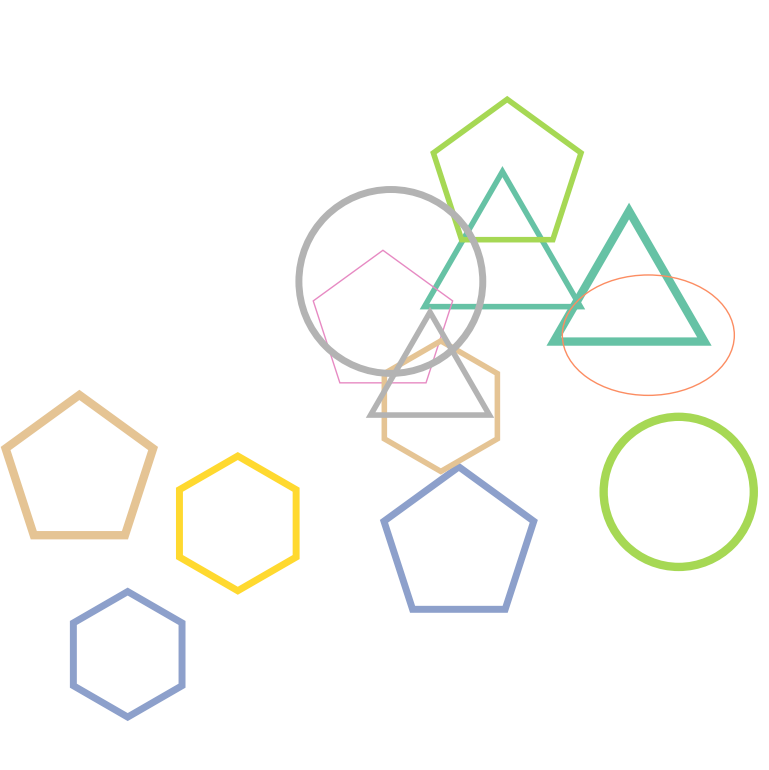[{"shape": "triangle", "thickness": 3, "radius": 0.56, "center": [0.817, 0.613]}, {"shape": "triangle", "thickness": 2, "radius": 0.58, "center": [0.653, 0.66]}, {"shape": "oval", "thickness": 0.5, "radius": 0.56, "center": [0.842, 0.565]}, {"shape": "pentagon", "thickness": 2.5, "radius": 0.51, "center": [0.596, 0.291]}, {"shape": "hexagon", "thickness": 2.5, "radius": 0.41, "center": [0.166, 0.15]}, {"shape": "pentagon", "thickness": 0.5, "radius": 0.48, "center": [0.497, 0.58]}, {"shape": "pentagon", "thickness": 2, "radius": 0.5, "center": [0.659, 0.77]}, {"shape": "circle", "thickness": 3, "radius": 0.49, "center": [0.881, 0.361]}, {"shape": "hexagon", "thickness": 2.5, "radius": 0.44, "center": [0.309, 0.32]}, {"shape": "pentagon", "thickness": 3, "radius": 0.5, "center": [0.103, 0.386]}, {"shape": "hexagon", "thickness": 2, "radius": 0.42, "center": [0.573, 0.473]}, {"shape": "circle", "thickness": 2.5, "radius": 0.6, "center": [0.508, 0.634]}, {"shape": "triangle", "thickness": 2, "radius": 0.45, "center": [0.558, 0.506]}]